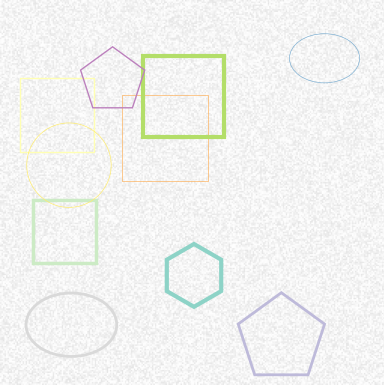[{"shape": "hexagon", "thickness": 3, "radius": 0.41, "center": [0.504, 0.285]}, {"shape": "square", "thickness": 1, "radius": 0.48, "center": [0.148, 0.702]}, {"shape": "pentagon", "thickness": 2, "radius": 0.59, "center": [0.731, 0.122]}, {"shape": "oval", "thickness": 0.5, "radius": 0.46, "center": [0.843, 0.849]}, {"shape": "square", "thickness": 0.5, "radius": 0.56, "center": [0.428, 0.642]}, {"shape": "square", "thickness": 3, "radius": 0.53, "center": [0.476, 0.749]}, {"shape": "oval", "thickness": 2, "radius": 0.59, "center": [0.185, 0.156]}, {"shape": "pentagon", "thickness": 1, "radius": 0.44, "center": [0.293, 0.791]}, {"shape": "square", "thickness": 2.5, "radius": 0.41, "center": [0.168, 0.399]}, {"shape": "circle", "thickness": 0.5, "radius": 0.55, "center": [0.179, 0.571]}]